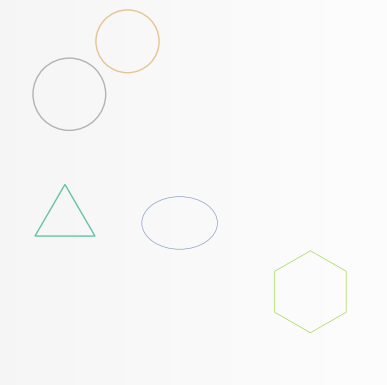[{"shape": "triangle", "thickness": 1, "radius": 0.45, "center": [0.168, 0.432]}, {"shape": "oval", "thickness": 0.5, "radius": 0.49, "center": [0.464, 0.421]}, {"shape": "hexagon", "thickness": 0.5, "radius": 0.53, "center": [0.801, 0.242]}, {"shape": "circle", "thickness": 1, "radius": 0.41, "center": [0.329, 0.893]}, {"shape": "circle", "thickness": 1, "radius": 0.47, "center": [0.179, 0.755]}]